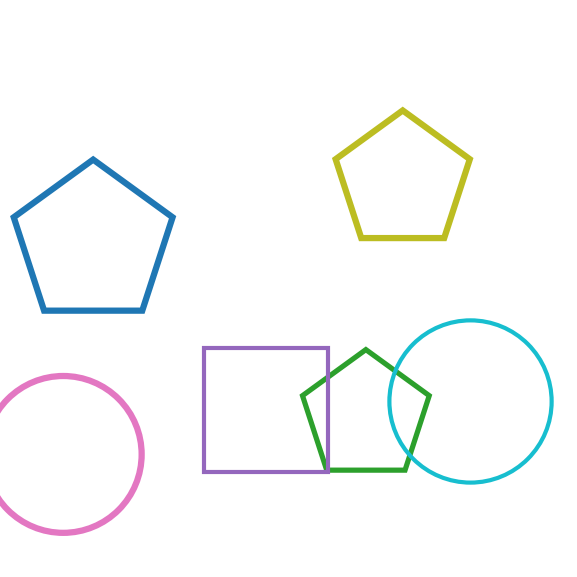[{"shape": "pentagon", "thickness": 3, "radius": 0.72, "center": [0.161, 0.578]}, {"shape": "pentagon", "thickness": 2.5, "radius": 0.58, "center": [0.634, 0.278]}, {"shape": "square", "thickness": 2, "radius": 0.54, "center": [0.46, 0.289]}, {"shape": "circle", "thickness": 3, "radius": 0.68, "center": [0.109, 0.212]}, {"shape": "pentagon", "thickness": 3, "radius": 0.61, "center": [0.697, 0.686]}, {"shape": "circle", "thickness": 2, "radius": 0.7, "center": [0.815, 0.304]}]